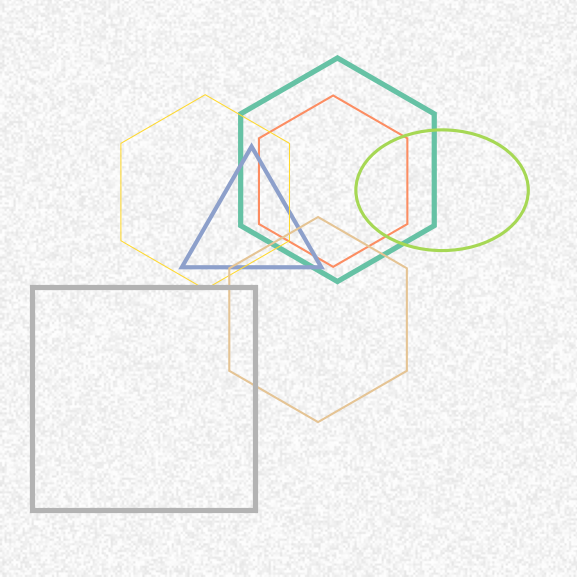[{"shape": "hexagon", "thickness": 2.5, "radius": 0.97, "center": [0.584, 0.705]}, {"shape": "hexagon", "thickness": 1, "radius": 0.74, "center": [0.577, 0.685]}, {"shape": "triangle", "thickness": 2, "radius": 0.7, "center": [0.436, 0.606]}, {"shape": "oval", "thickness": 1.5, "radius": 0.75, "center": [0.766, 0.67]}, {"shape": "hexagon", "thickness": 0.5, "radius": 0.84, "center": [0.355, 0.667]}, {"shape": "hexagon", "thickness": 1, "radius": 0.89, "center": [0.551, 0.446]}, {"shape": "square", "thickness": 2.5, "radius": 0.97, "center": [0.249, 0.308]}]